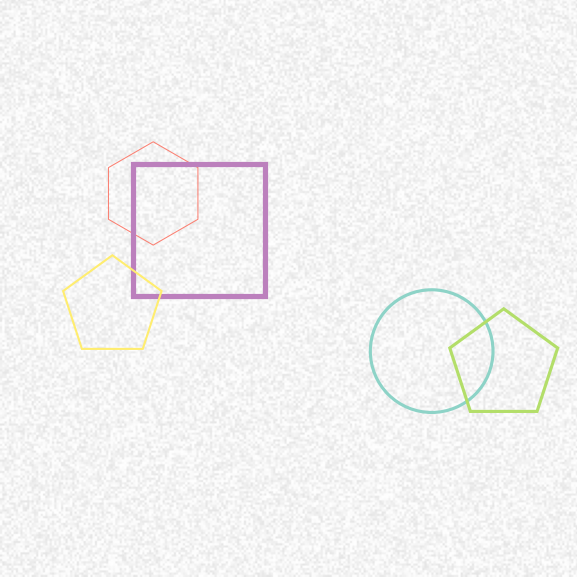[{"shape": "circle", "thickness": 1.5, "radius": 0.53, "center": [0.747, 0.391]}, {"shape": "hexagon", "thickness": 0.5, "radius": 0.45, "center": [0.265, 0.664]}, {"shape": "pentagon", "thickness": 1.5, "radius": 0.49, "center": [0.872, 0.366]}, {"shape": "square", "thickness": 2.5, "radius": 0.57, "center": [0.345, 0.601]}, {"shape": "pentagon", "thickness": 1, "radius": 0.45, "center": [0.195, 0.467]}]